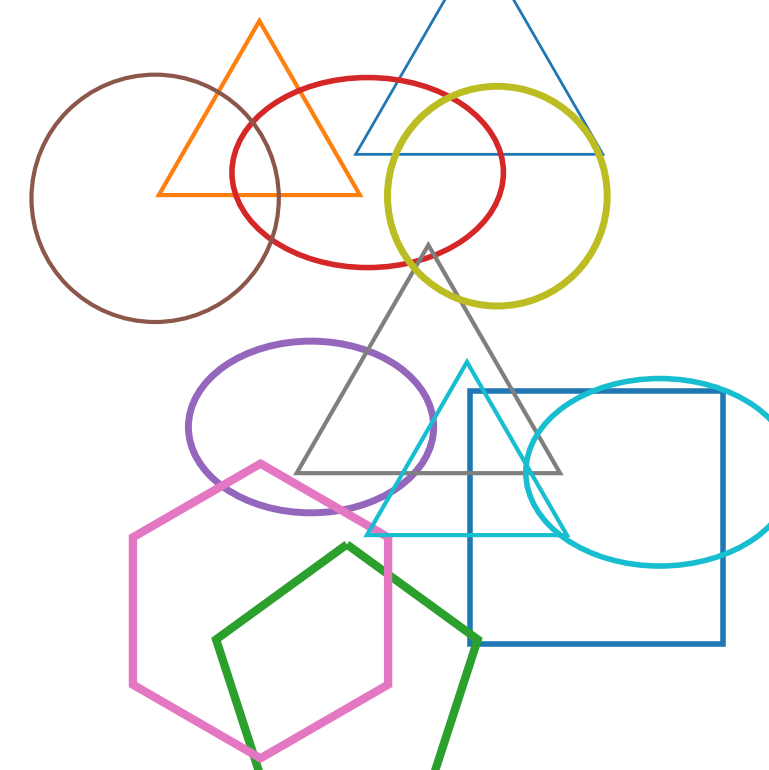[{"shape": "square", "thickness": 2, "radius": 0.82, "center": [0.775, 0.328]}, {"shape": "triangle", "thickness": 1, "radius": 0.93, "center": [0.622, 0.892]}, {"shape": "triangle", "thickness": 1.5, "radius": 0.75, "center": [0.337, 0.822]}, {"shape": "pentagon", "thickness": 3, "radius": 0.89, "center": [0.451, 0.114]}, {"shape": "oval", "thickness": 2, "radius": 0.88, "center": [0.478, 0.776]}, {"shape": "oval", "thickness": 2.5, "radius": 0.8, "center": [0.404, 0.445]}, {"shape": "circle", "thickness": 1.5, "radius": 0.8, "center": [0.201, 0.742]}, {"shape": "hexagon", "thickness": 3, "radius": 0.96, "center": [0.338, 0.207]}, {"shape": "triangle", "thickness": 1.5, "radius": 0.99, "center": [0.556, 0.484]}, {"shape": "circle", "thickness": 2.5, "radius": 0.71, "center": [0.646, 0.745]}, {"shape": "oval", "thickness": 2, "radius": 0.87, "center": [0.857, 0.387]}, {"shape": "triangle", "thickness": 1.5, "radius": 0.75, "center": [0.606, 0.38]}]